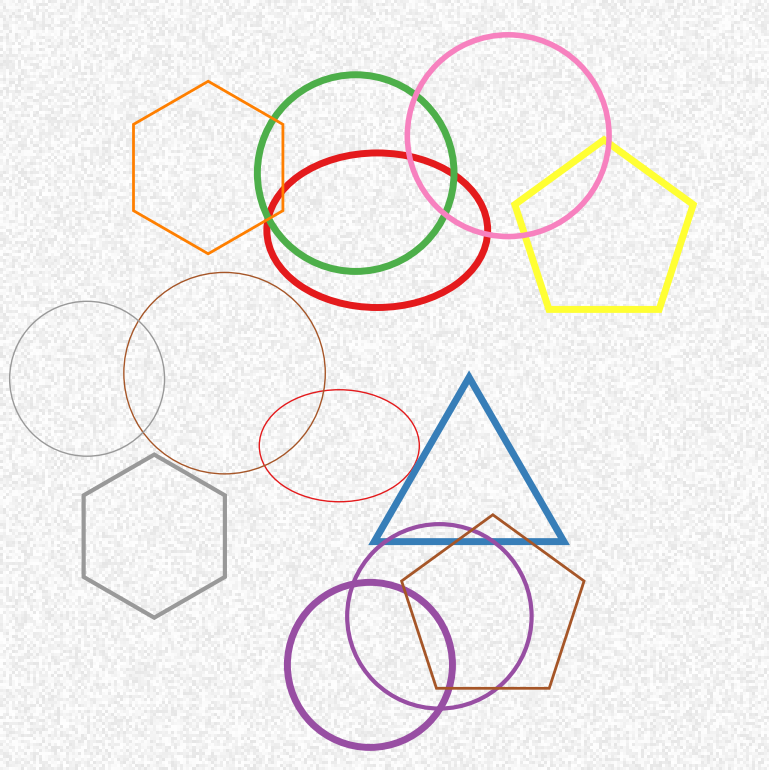[{"shape": "oval", "thickness": 0.5, "radius": 0.52, "center": [0.441, 0.421]}, {"shape": "oval", "thickness": 2.5, "radius": 0.72, "center": [0.49, 0.701]}, {"shape": "triangle", "thickness": 2.5, "radius": 0.71, "center": [0.609, 0.368]}, {"shape": "circle", "thickness": 2.5, "radius": 0.64, "center": [0.462, 0.775]}, {"shape": "circle", "thickness": 2.5, "radius": 0.54, "center": [0.48, 0.137]}, {"shape": "circle", "thickness": 1.5, "radius": 0.6, "center": [0.571, 0.2]}, {"shape": "hexagon", "thickness": 1, "radius": 0.56, "center": [0.27, 0.782]}, {"shape": "pentagon", "thickness": 2.5, "radius": 0.61, "center": [0.784, 0.697]}, {"shape": "pentagon", "thickness": 1, "radius": 0.62, "center": [0.64, 0.207]}, {"shape": "circle", "thickness": 0.5, "radius": 0.65, "center": [0.292, 0.515]}, {"shape": "circle", "thickness": 2, "radius": 0.66, "center": [0.66, 0.824]}, {"shape": "hexagon", "thickness": 1.5, "radius": 0.53, "center": [0.2, 0.304]}, {"shape": "circle", "thickness": 0.5, "radius": 0.5, "center": [0.113, 0.508]}]